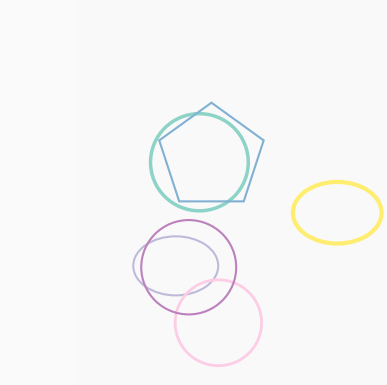[{"shape": "circle", "thickness": 2.5, "radius": 0.63, "center": [0.515, 0.579]}, {"shape": "oval", "thickness": 1.5, "radius": 0.55, "center": [0.454, 0.309]}, {"shape": "pentagon", "thickness": 1.5, "radius": 0.71, "center": [0.546, 0.592]}, {"shape": "circle", "thickness": 2, "radius": 0.56, "center": [0.563, 0.162]}, {"shape": "circle", "thickness": 1.5, "radius": 0.61, "center": [0.487, 0.306]}, {"shape": "oval", "thickness": 3, "radius": 0.57, "center": [0.87, 0.447]}]